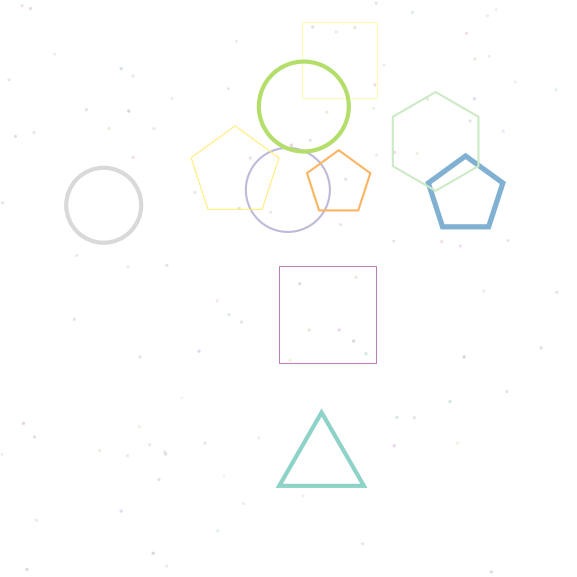[{"shape": "triangle", "thickness": 2, "radius": 0.42, "center": [0.557, 0.2]}, {"shape": "square", "thickness": 0.5, "radius": 0.33, "center": [0.588, 0.896]}, {"shape": "circle", "thickness": 1, "radius": 0.36, "center": [0.498, 0.67]}, {"shape": "pentagon", "thickness": 2.5, "radius": 0.34, "center": [0.806, 0.661]}, {"shape": "pentagon", "thickness": 1, "radius": 0.29, "center": [0.586, 0.681]}, {"shape": "circle", "thickness": 2, "radius": 0.39, "center": [0.526, 0.815]}, {"shape": "circle", "thickness": 2, "radius": 0.32, "center": [0.18, 0.644]}, {"shape": "square", "thickness": 0.5, "radius": 0.42, "center": [0.567, 0.455]}, {"shape": "hexagon", "thickness": 1, "radius": 0.43, "center": [0.754, 0.754]}, {"shape": "pentagon", "thickness": 0.5, "radius": 0.4, "center": [0.407, 0.701]}]